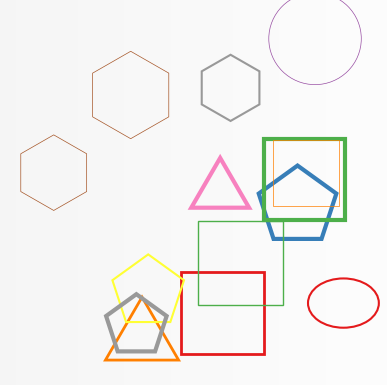[{"shape": "oval", "thickness": 1.5, "radius": 0.46, "center": [0.886, 0.213]}, {"shape": "square", "thickness": 2, "radius": 0.53, "center": [0.574, 0.187]}, {"shape": "pentagon", "thickness": 3, "radius": 0.53, "center": [0.768, 0.465]}, {"shape": "square", "thickness": 1, "radius": 0.55, "center": [0.622, 0.317]}, {"shape": "square", "thickness": 3, "radius": 0.53, "center": [0.786, 0.534]}, {"shape": "circle", "thickness": 0.5, "radius": 0.6, "center": [0.813, 0.9]}, {"shape": "triangle", "thickness": 2, "radius": 0.54, "center": [0.367, 0.119]}, {"shape": "square", "thickness": 0.5, "radius": 0.43, "center": [0.79, 0.551]}, {"shape": "pentagon", "thickness": 1.5, "radius": 0.49, "center": [0.382, 0.242]}, {"shape": "hexagon", "thickness": 0.5, "radius": 0.57, "center": [0.337, 0.753]}, {"shape": "hexagon", "thickness": 0.5, "radius": 0.49, "center": [0.139, 0.552]}, {"shape": "triangle", "thickness": 3, "radius": 0.43, "center": [0.568, 0.504]}, {"shape": "pentagon", "thickness": 3, "radius": 0.41, "center": [0.352, 0.154]}, {"shape": "hexagon", "thickness": 1.5, "radius": 0.43, "center": [0.595, 0.772]}]